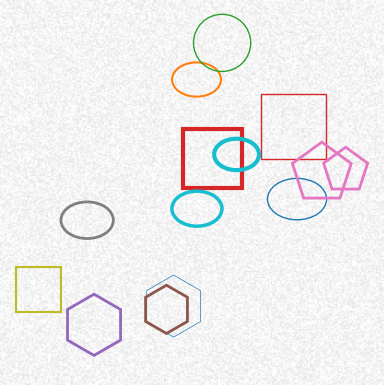[{"shape": "oval", "thickness": 1, "radius": 0.38, "center": [0.771, 0.483]}, {"shape": "hexagon", "thickness": 0.5, "radius": 0.4, "center": [0.451, 0.205]}, {"shape": "oval", "thickness": 1.5, "radius": 0.32, "center": [0.511, 0.793]}, {"shape": "circle", "thickness": 1, "radius": 0.37, "center": [0.577, 0.889]}, {"shape": "square", "thickness": 3, "radius": 0.38, "center": [0.551, 0.589]}, {"shape": "square", "thickness": 1, "radius": 0.42, "center": [0.762, 0.671]}, {"shape": "hexagon", "thickness": 2, "radius": 0.4, "center": [0.244, 0.156]}, {"shape": "hexagon", "thickness": 2, "radius": 0.31, "center": [0.433, 0.196]}, {"shape": "pentagon", "thickness": 2, "radius": 0.4, "center": [0.836, 0.551]}, {"shape": "pentagon", "thickness": 2, "radius": 0.3, "center": [0.898, 0.558]}, {"shape": "oval", "thickness": 2, "radius": 0.34, "center": [0.226, 0.428]}, {"shape": "square", "thickness": 1.5, "radius": 0.29, "center": [0.1, 0.249]}, {"shape": "oval", "thickness": 3, "radius": 0.29, "center": [0.615, 0.599]}, {"shape": "oval", "thickness": 2.5, "radius": 0.32, "center": [0.512, 0.458]}]